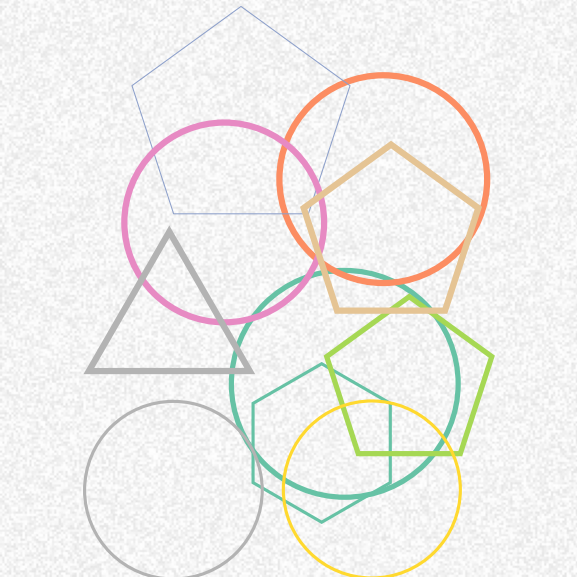[{"shape": "circle", "thickness": 2.5, "radius": 0.98, "center": [0.597, 0.334]}, {"shape": "hexagon", "thickness": 1.5, "radius": 0.69, "center": [0.557, 0.232]}, {"shape": "circle", "thickness": 3, "radius": 0.9, "center": [0.664, 0.689]}, {"shape": "pentagon", "thickness": 0.5, "radius": 0.99, "center": [0.417, 0.789]}, {"shape": "circle", "thickness": 3, "radius": 0.86, "center": [0.388, 0.614]}, {"shape": "pentagon", "thickness": 2.5, "radius": 0.75, "center": [0.709, 0.335]}, {"shape": "circle", "thickness": 1.5, "radius": 0.77, "center": [0.644, 0.152]}, {"shape": "pentagon", "thickness": 3, "radius": 0.79, "center": [0.677, 0.59]}, {"shape": "circle", "thickness": 1.5, "radius": 0.77, "center": [0.3, 0.15]}, {"shape": "triangle", "thickness": 3, "radius": 0.8, "center": [0.293, 0.437]}]